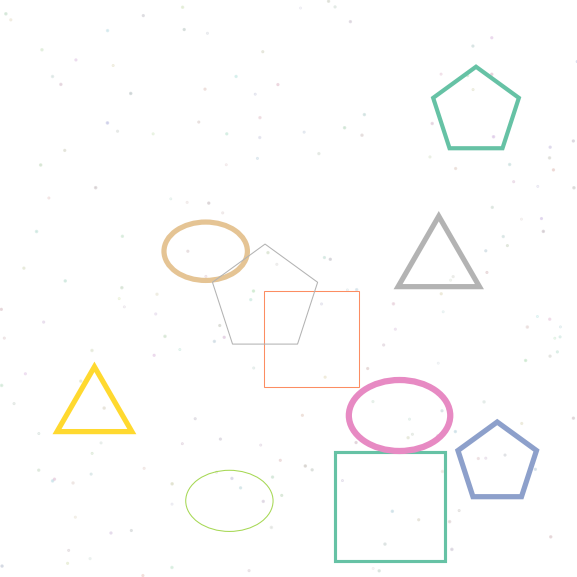[{"shape": "pentagon", "thickness": 2, "radius": 0.39, "center": [0.824, 0.806]}, {"shape": "square", "thickness": 1.5, "radius": 0.48, "center": [0.676, 0.122]}, {"shape": "square", "thickness": 0.5, "radius": 0.41, "center": [0.54, 0.412]}, {"shape": "pentagon", "thickness": 2.5, "radius": 0.36, "center": [0.861, 0.197]}, {"shape": "oval", "thickness": 3, "radius": 0.44, "center": [0.692, 0.28]}, {"shape": "oval", "thickness": 0.5, "radius": 0.38, "center": [0.397, 0.132]}, {"shape": "triangle", "thickness": 2.5, "radius": 0.37, "center": [0.164, 0.289]}, {"shape": "oval", "thickness": 2.5, "radius": 0.36, "center": [0.356, 0.564]}, {"shape": "pentagon", "thickness": 0.5, "radius": 0.48, "center": [0.459, 0.481]}, {"shape": "triangle", "thickness": 2.5, "radius": 0.41, "center": [0.76, 0.543]}]